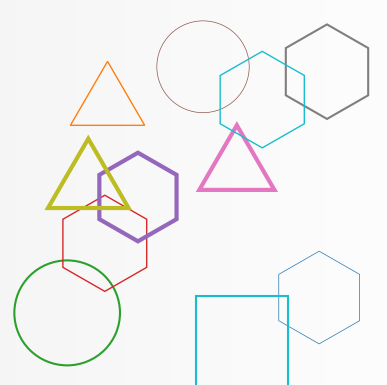[{"shape": "hexagon", "thickness": 0.5, "radius": 0.6, "center": [0.824, 0.227]}, {"shape": "triangle", "thickness": 1, "radius": 0.55, "center": [0.278, 0.73]}, {"shape": "circle", "thickness": 1.5, "radius": 0.68, "center": [0.173, 0.187]}, {"shape": "hexagon", "thickness": 1, "radius": 0.62, "center": [0.27, 0.368]}, {"shape": "hexagon", "thickness": 3, "radius": 0.58, "center": [0.356, 0.488]}, {"shape": "circle", "thickness": 0.5, "radius": 0.6, "center": [0.524, 0.827]}, {"shape": "triangle", "thickness": 3, "radius": 0.56, "center": [0.611, 0.563]}, {"shape": "hexagon", "thickness": 1.5, "radius": 0.61, "center": [0.844, 0.814]}, {"shape": "triangle", "thickness": 3, "radius": 0.6, "center": [0.228, 0.52]}, {"shape": "hexagon", "thickness": 1, "radius": 0.63, "center": [0.677, 0.741]}, {"shape": "square", "thickness": 1.5, "radius": 0.59, "center": [0.625, 0.113]}]